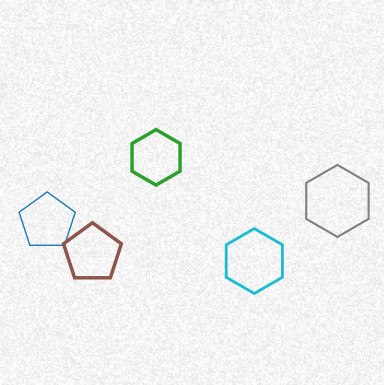[{"shape": "pentagon", "thickness": 1, "radius": 0.38, "center": [0.123, 0.425]}, {"shape": "hexagon", "thickness": 2.5, "radius": 0.36, "center": [0.405, 0.591]}, {"shape": "pentagon", "thickness": 2.5, "radius": 0.4, "center": [0.24, 0.342]}, {"shape": "hexagon", "thickness": 1.5, "radius": 0.47, "center": [0.876, 0.478]}, {"shape": "hexagon", "thickness": 2, "radius": 0.42, "center": [0.661, 0.322]}]